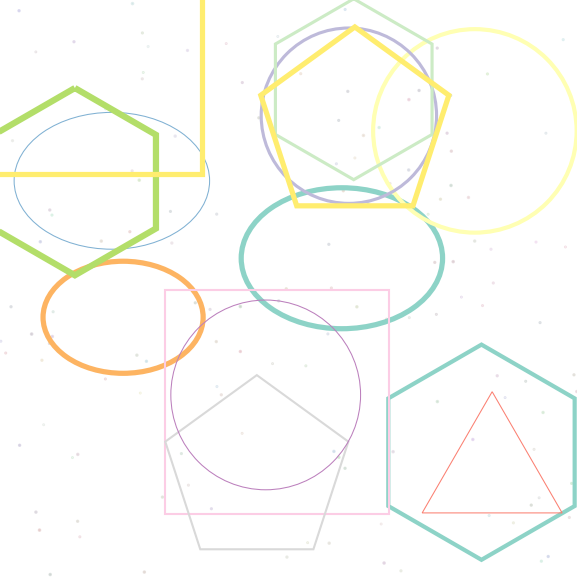[{"shape": "oval", "thickness": 2.5, "radius": 0.87, "center": [0.592, 0.552]}, {"shape": "hexagon", "thickness": 2, "radius": 0.93, "center": [0.834, 0.216]}, {"shape": "circle", "thickness": 2, "radius": 0.88, "center": [0.822, 0.772]}, {"shape": "circle", "thickness": 1.5, "radius": 0.76, "center": [0.604, 0.799]}, {"shape": "triangle", "thickness": 0.5, "radius": 0.7, "center": [0.852, 0.181]}, {"shape": "oval", "thickness": 0.5, "radius": 0.85, "center": [0.194, 0.686]}, {"shape": "oval", "thickness": 2.5, "radius": 0.69, "center": [0.213, 0.45]}, {"shape": "hexagon", "thickness": 3, "radius": 0.81, "center": [0.13, 0.685]}, {"shape": "square", "thickness": 1, "radius": 0.97, "center": [0.48, 0.304]}, {"shape": "pentagon", "thickness": 1, "radius": 0.83, "center": [0.445, 0.183]}, {"shape": "circle", "thickness": 0.5, "radius": 0.82, "center": [0.46, 0.315]}, {"shape": "hexagon", "thickness": 1.5, "radius": 0.78, "center": [0.613, 0.845]}, {"shape": "square", "thickness": 2.5, "radius": 0.92, "center": [0.164, 0.882]}, {"shape": "pentagon", "thickness": 2.5, "radius": 0.86, "center": [0.614, 0.781]}]